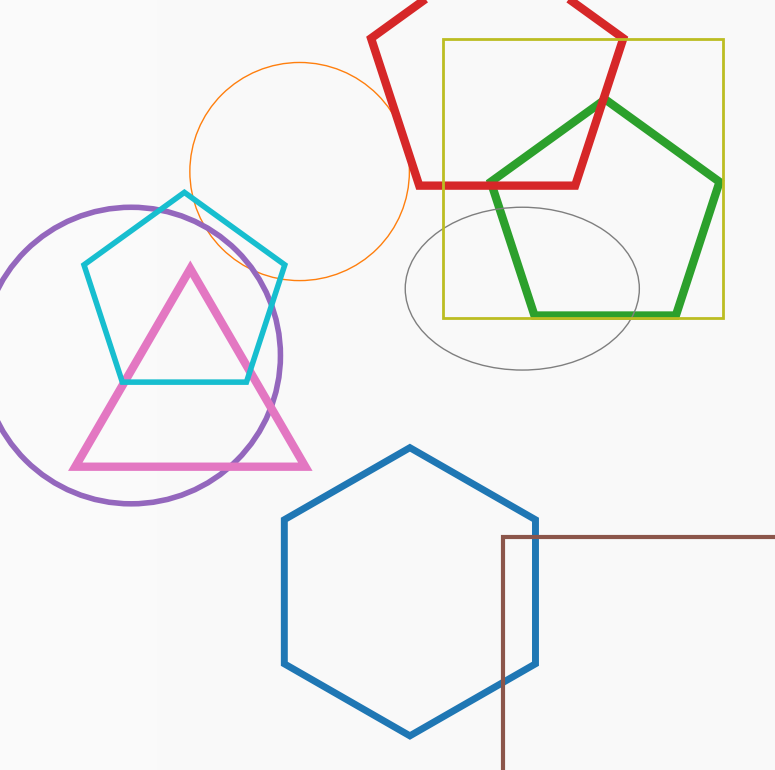[{"shape": "hexagon", "thickness": 2.5, "radius": 0.94, "center": [0.529, 0.231]}, {"shape": "circle", "thickness": 0.5, "radius": 0.71, "center": [0.387, 0.777]}, {"shape": "pentagon", "thickness": 3, "radius": 0.78, "center": [0.781, 0.716]}, {"shape": "pentagon", "thickness": 3, "radius": 0.86, "center": [0.642, 0.897]}, {"shape": "circle", "thickness": 2, "radius": 0.96, "center": [0.169, 0.538]}, {"shape": "square", "thickness": 1.5, "radius": 0.97, "center": [0.843, 0.108]}, {"shape": "triangle", "thickness": 3, "radius": 0.86, "center": [0.246, 0.48]}, {"shape": "oval", "thickness": 0.5, "radius": 0.76, "center": [0.674, 0.625]}, {"shape": "square", "thickness": 1, "radius": 0.91, "center": [0.752, 0.769]}, {"shape": "pentagon", "thickness": 2, "radius": 0.68, "center": [0.238, 0.614]}]